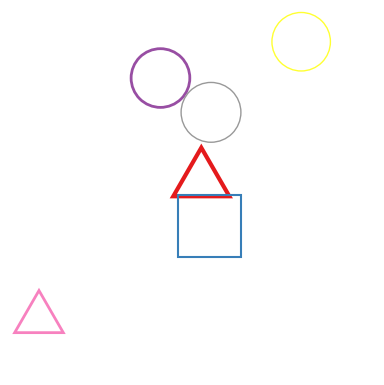[{"shape": "triangle", "thickness": 3, "radius": 0.42, "center": [0.523, 0.532]}, {"shape": "square", "thickness": 1.5, "radius": 0.4, "center": [0.544, 0.413]}, {"shape": "circle", "thickness": 2, "radius": 0.38, "center": [0.417, 0.797]}, {"shape": "circle", "thickness": 1, "radius": 0.38, "center": [0.782, 0.892]}, {"shape": "triangle", "thickness": 2, "radius": 0.36, "center": [0.101, 0.172]}, {"shape": "circle", "thickness": 1, "radius": 0.39, "center": [0.548, 0.708]}]